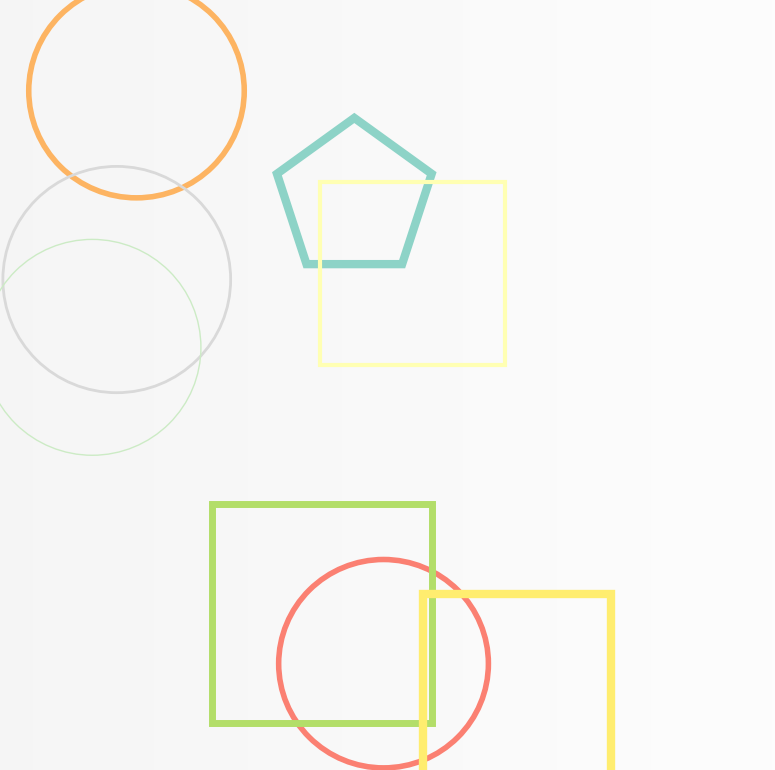[{"shape": "pentagon", "thickness": 3, "radius": 0.52, "center": [0.457, 0.742]}, {"shape": "square", "thickness": 1.5, "radius": 0.6, "center": [0.532, 0.645]}, {"shape": "circle", "thickness": 2, "radius": 0.68, "center": [0.495, 0.138]}, {"shape": "circle", "thickness": 2, "radius": 0.7, "center": [0.176, 0.882]}, {"shape": "square", "thickness": 2.5, "radius": 0.71, "center": [0.415, 0.203]}, {"shape": "circle", "thickness": 1, "radius": 0.73, "center": [0.151, 0.637]}, {"shape": "circle", "thickness": 0.5, "radius": 0.7, "center": [0.119, 0.549]}, {"shape": "square", "thickness": 3, "radius": 0.61, "center": [0.667, 0.108]}]